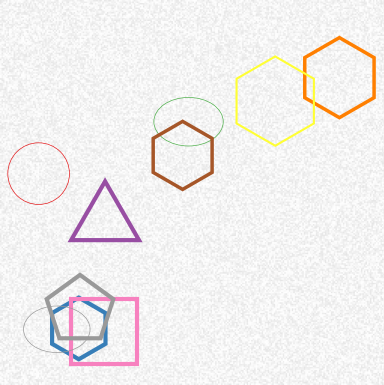[{"shape": "circle", "thickness": 0.5, "radius": 0.4, "center": [0.1, 0.549]}, {"shape": "hexagon", "thickness": 3, "radius": 0.4, "center": [0.205, 0.147]}, {"shape": "oval", "thickness": 0.5, "radius": 0.45, "center": [0.49, 0.684]}, {"shape": "triangle", "thickness": 3, "radius": 0.51, "center": [0.273, 0.427]}, {"shape": "hexagon", "thickness": 2.5, "radius": 0.52, "center": [0.882, 0.798]}, {"shape": "hexagon", "thickness": 1.5, "radius": 0.58, "center": [0.715, 0.737]}, {"shape": "hexagon", "thickness": 2.5, "radius": 0.44, "center": [0.474, 0.596]}, {"shape": "square", "thickness": 3, "radius": 0.42, "center": [0.27, 0.138]}, {"shape": "pentagon", "thickness": 3, "radius": 0.45, "center": [0.208, 0.195]}, {"shape": "oval", "thickness": 0.5, "radius": 0.43, "center": [0.148, 0.145]}]